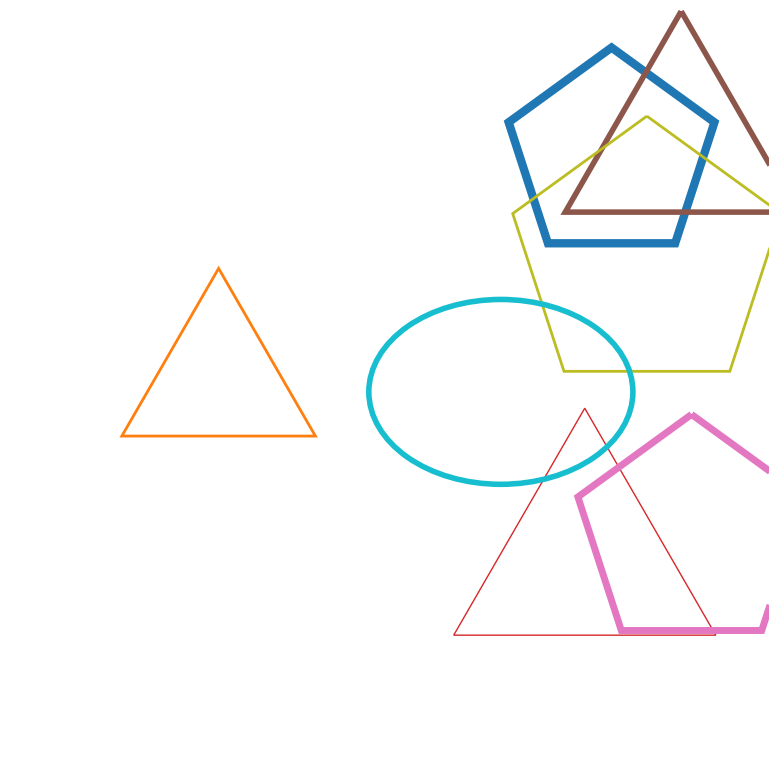[{"shape": "pentagon", "thickness": 3, "radius": 0.7, "center": [0.794, 0.798]}, {"shape": "triangle", "thickness": 1, "radius": 0.73, "center": [0.284, 0.506]}, {"shape": "triangle", "thickness": 0.5, "radius": 0.98, "center": [0.759, 0.273]}, {"shape": "triangle", "thickness": 2, "radius": 0.87, "center": [0.885, 0.811]}, {"shape": "pentagon", "thickness": 2.5, "radius": 0.78, "center": [0.898, 0.307]}, {"shape": "pentagon", "thickness": 1, "radius": 0.92, "center": [0.84, 0.666]}, {"shape": "oval", "thickness": 2, "radius": 0.86, "center": [0.65, 0.491]}]